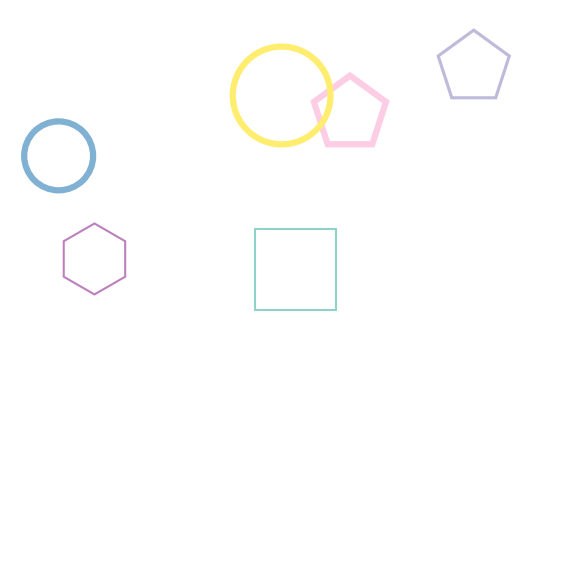[{"shape": "square", "thickness": 1, "radius": 0.35, "center": [0.511, 0.533]}, {"shape": "pentagon", "thickness": 1.5, "radius": 0.32, "center": [0.82, 0.882]}, {"shape": "circle", "thickness": 3, "radius": 0.3, "center": [0.102, 0.729]}, {"shape": "pentagon", "thickness": 3, "radius": 0.33, "center": [0.606, 0.802]}, {"shape": "hexagon", "thickness": 1, "radius": 0.31, "center": [0.164, 0.551]}, {"shape": "circle", "thickness": 3, "radius": 0.42, "center": [0.488, 0.834]}]